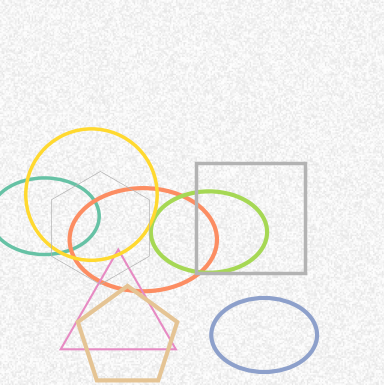[{"shape": "oval", "thickness": 2.5, "radius": 0.71, "center": [0.115, 0.438]}, {"shape": "oval", "thickness": 3, "radius": 0.96, "center": [0.372, 0.377]}, {"shape": "oval", "thickness": 3, "radius": 0.69, "center": [0.686, 0.13]}, {"shape": "triangle", "thickness": 1.5, "radius": 0.86, "center": [0.307, 0.179]}, {"shape": "oval", "thickness": 3, "radius": 0.75, "center": [0.543, 0.397]}, {"shape": "circle", "thickness": 2.5, "radius": 0.85, "center": [0.238, 0.495]}, {"shape": "pentagon", "thickness": 3, "radius": 0.68, "center": [0.331, 0.122]}, {"shape": "square", "thickness": 2.5, "radius": 0.71, "center": [0.65, 0.434]}, {"shape": "hexagon", "thickness": 0.5, "radius": 0.73, "center": [0.261, 0.408]}]